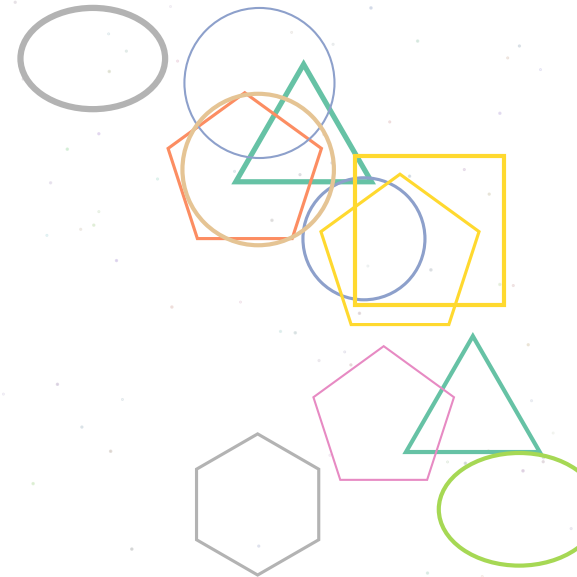[{"shape": "triangle", "thickness": 2, "radius": 0.67, "center": [0.819, 0.283]}, {"shape": "triangle", "thickness": 2.5, "radius": 0.68, "center": [0.526, 0.752]}, {"shape": "pentagon", "thickness": 1.5, "radius": 0.7, "center": [0.424, 0.699]}, {"shape": "circle", "thickness": 1, "radius": 0.65, "center": [0.449, 0.855]}, {"shape": "circle", "thickness": 1.5, "radius": 0.53, "center": [0.63, 0.586]}, {"shape": "pentagon", "thickness": 1, "radius": 0.64, "center": [0.664, 0.272]}, {"shape": "oval", "thickness": 2, "radius": 0.7, "center": [0.899, 0.117]}, {"shape": "square", "thickness": 2, "radius": 0.64, "center": [0.744, 0.6]}, {"shape": "pentagon", "thickness": 1.5, "radius": 0.72, "center": [0.693, 0.554]}, {"shape": "circle", "thickness": 2, "radius": 0.66, "center": [0.447, 0.706]}, {"shape": "oval", "thickness": 3, "radius": 0.63, "center": [0.161, 0.898]}, {"shape": "hexagon", "thickness": 1.5, "radius": 0.61, "center": [0.446, 0.126]}]